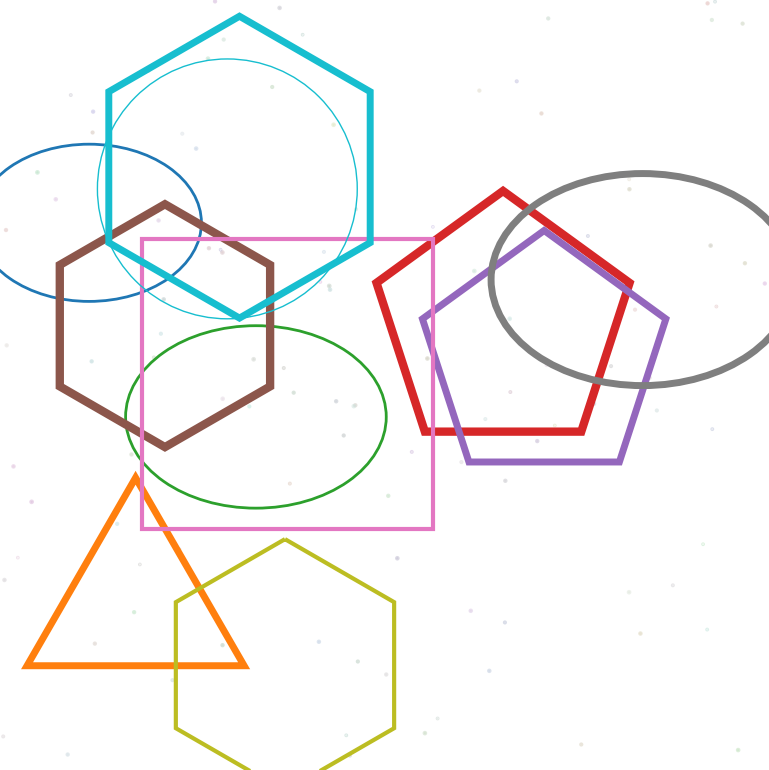[{"shape": "oval", "thickness": 1, "radius": 0.73, "center": [0.116, 0.711]}, {"shape": "triangle", "thickness": 2.5, "radius": 0.81, "center": [0.176, 0.217]}, {"shape": "oval", "thickness": 1, "radius": 0.85, "center": [0.332, 0.459]}, {"shape": "pentagon", "thickness": 3, "radius": 0.86, "center": [0.653, 0.579]}, {"shape": "pentagon", "thickness": 2.5, "radius": 0.83, "center": [0.707, 0.534]}, {"shape": "hexagon", "thickness": 3, "radius": 0.79, "center": [0.214, 0.577]}, {"shape": "square", "thickness": 1.5, "radius": 0.94, "center": [0.373, 0.501]}, {"shape": "oval", "thickness": 2.5, "radius": 0.98, "center": [0.834, 0.637]}, {"shape": "hexagon", "thickness": 1.5, "radius": 0.82, "center": [0.37, 0.136]}, {"shape": "circle", "thickness": 0.5, "radius": 0.84, "center": [0.295, 0.755]}, {"shape": "hexagon", "thickness": 2.5, "radius": 0.98, "center": [0.311, 0.783]}]